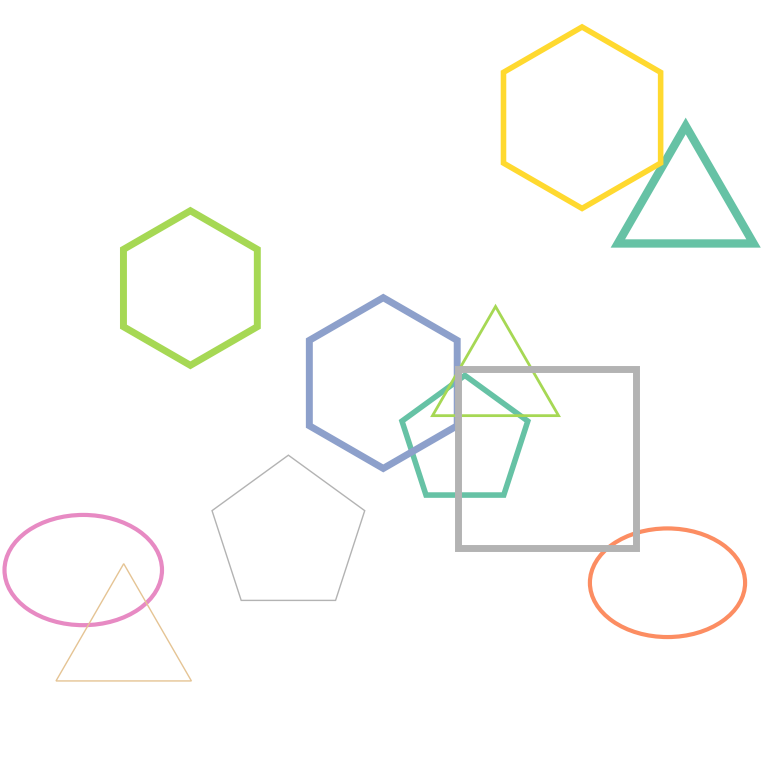[{"shape": "pentagon", "thickness": 2, "radius": 0.43, "center": [0.604, 0.427]}, {"shape": "triangle", "thickness": 3, "radius": 0.51, "center": [0.891, 0.735]}, {"shape": "oval", "thickness": 1.5, "radius": 0.5, "center": [0.867, 0.243]}, {"shape": "hexagon", "thickness": 2.5, "radius": 0.55, "center": [0.498, 0.503]}, {"shape": "oval", "thickness": 1.5, "radius": 0.51, "center": [0.108, 0.26]}, {"shape": "triangle", "thickness": 1, "radius": 0.47, "center": [0.644, 0.507]}, {"shape": "hexagon", "thickness": 2.5, "radius": 0.5, "center": [0.247, 0.626]}, {"shape": "hexagon", "thickness": 2, "radius": 0.59, "center": [0.756, 0.847]}, {"shape": "triangle", "thickness": 0.5, "radius": 0.51, "center": [0.161, 0.166]}, {"shape": "pentagon", "thickness": 0.5, "radius": 0.52, "center": [0.375, 0.305]}, {"shape": "square", "thickness": 2.5, "radius": 0.58, "center": [0.711, 0.405]}]